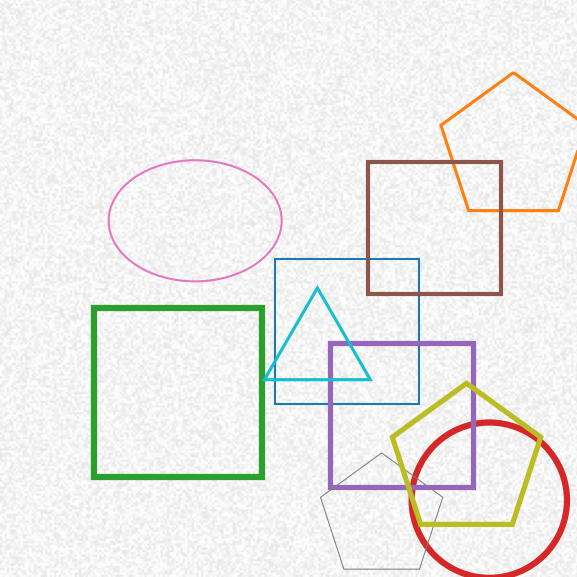[{"shape": "square", "thickness": 1, "radius": 0.63, "center": [0.601, 0.425]}, {"shape": "pentagon", "thickness": 1.5, "radius": 0.66, "center": [0.889, 0.741]}, {"shape": "square", "thickness": 3, "radius": 0.73, "center": [0.308, 0.32]}, {"shape": "circle", "thickness": 3, "radius": 0.67, "center": [0.847, 0.133]}, {"shape": "square", "thickness": 2.5, "radius": 0.62, "center": [0.695, 0.281]}, {"shape": "square", "thickness": 2, "radius": 0.57, "center": [0.752, 0.604]}, {"shape": "oval", "thickness": 1, "radius": 0.75, "center": [0.338, 0.617]}, {"shape": "pentagon", "thickness": 0.5, "radius": 0.56, "center": [0.661, 0.104]}, {"shape": "pentagon", "thickness": 2.5, "radius": 0.68, "center": [0.808, 0.2]}, {"shape": "triangle", "thickness": 1.5, "radius": 0.53, "center": [0.55, 0.395]}]